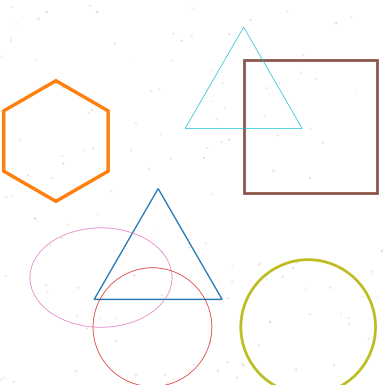[{"shape": "triangle", "thickness": 1, "radius": 0.96, "center": [0.411, 0.318]}, {"shape": "hexagon", "thickness": 2.5, "radius": 0.78, "center": [0.145, 0.634]}, {"shape": "circle", "thickness": 0.5, "radius": 0.77, "center": [0.396, 0.15]}, {"shape": "square", "thickness": 2, "radius": 0.86, "center": [0.807, 0.671]}, {"shape": "oval", "thickness": 0.5, "radius": 0.92, "center": [0.262, 0.279]}, {"shape": "circle", "thickness": 2, "radius": 0.87, "center": [0.8, 0.151]}, {"shape": "triangle", "thickness": 0.5, "radius": 0.88, "center": [0.633, 0.754]}]